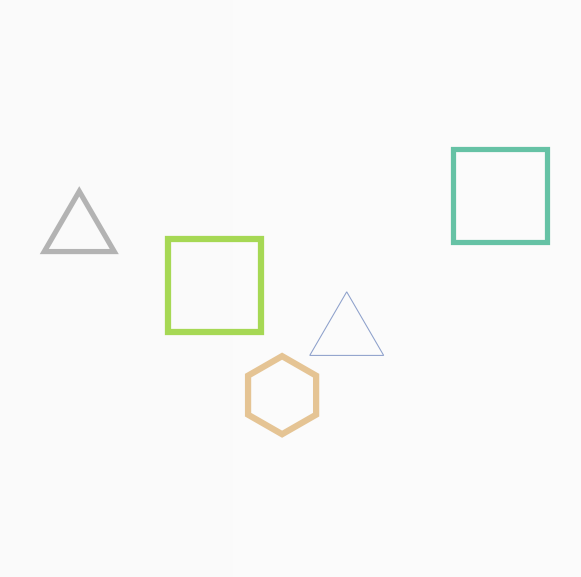[{"shape": "square", "thickness": 2.5, "radius": 0.4, "center": [0.86, 0.66]}, {"shape": "triangle", "thickness": 0.5, "radius": 0.37, "center": [0.596, 0.42]}, {"shape": "square", "thickness": 3, "radius": 0.4, "center": [0.369, 0.505]}, {"shape": "hexagon", "thickness": 3, "radius": 0.34, "center": [0.485, 0.315]}, {"shape": "triangle", "thickness": 2.5, "radius": 0.35, "center": [0.136, 0.598]}]